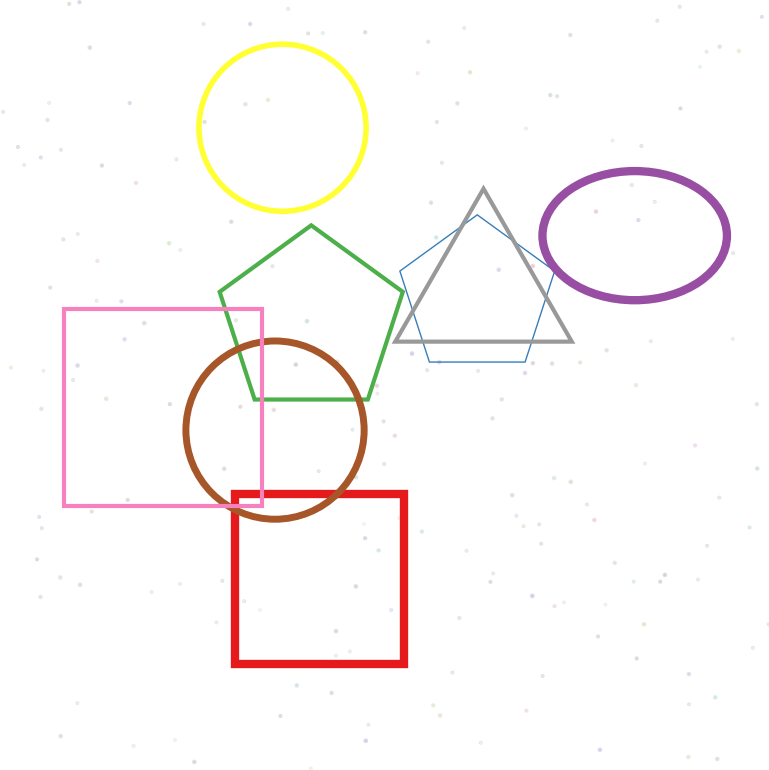[{"shape": "square", "thickness": 3, "radius": 0.55, "center": [0.415, 0.248]}, {"shape": "pentagon", "thickness": 0.5, "radius": 0.53, "center": [0.62, 0.615]}, {"shape": "pentagon", "thickness": 1.5, "radius": 0.63, "center": [0.404, 0.582]}, {"shape": "oval", "thickness": 3, "radius": 0.6, "center": [0.824, 0.694]}, {"shape": "circle", "thickness": 2, "radius": 0.54, "center": [0.367, 0.834]}, {"shape": "circle", "thickness": 2.5, "radius": 0.58, "center": [0.357, 0.441]}, {"shape": "square", "thickness": 1.5, "radius": 0.64, "center": [0.212, 0.471]}, {"shape": "triangle", "thickness": 1.5, "radius": 0.66, "center": [0.628, 0.622]}]